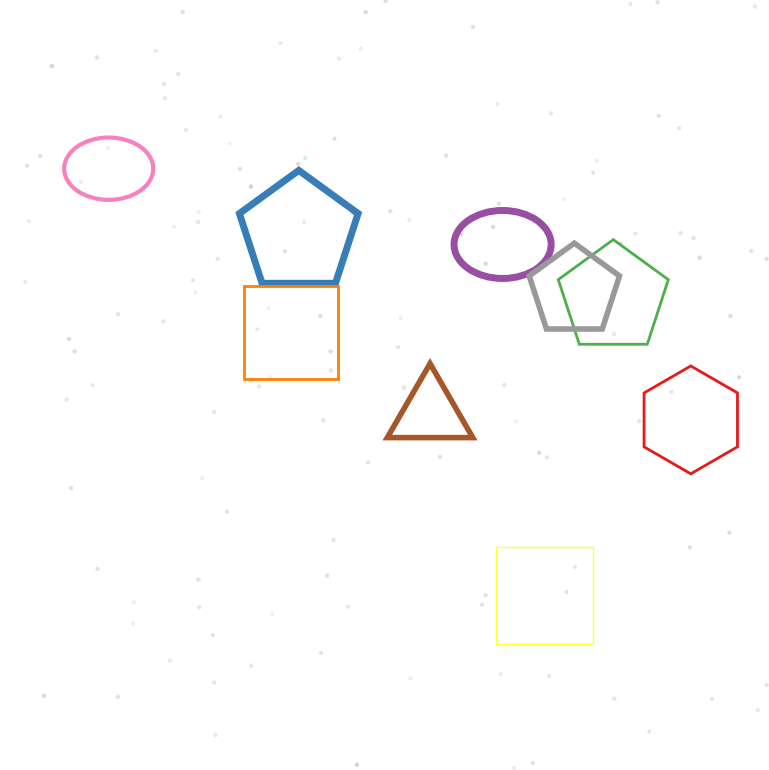[{"shape": "hexagon", "thickness": 1, "radius": 0.35, "center": [0.897, 0.455]}, {"shape": "pentagon", "thickness": 2.5, "radius": 0.41, "center": [0.388, 0.698]}, {"shape": "pentagon", "thickness": 1, "radius": 0.38, "center": [0.796, 0.614]}, {"shape": "oval", "thickness": 2.5, "radius": 0.32, "center": [0.653, 0.683]}, {"shape": "square", "thickness": 1, "radius": 0.3, "center": [0.378, 0.568]}, {"shape": "square", "thickness": 0.5, "radius": 0.31, "center": [0.708, 0.227]}, {"shape": "triangle", "thickness": 2, "radius": 0.32, "center": [0.558, 0.464]}, {"shape": "oval", "thickness": 1.5, "radius": 0.29, "center": [0.141, 0.781]}, {"shape": "pentagon", "thickness": 2, "radius": 0.31, "center": [0.746, 0.623]}]